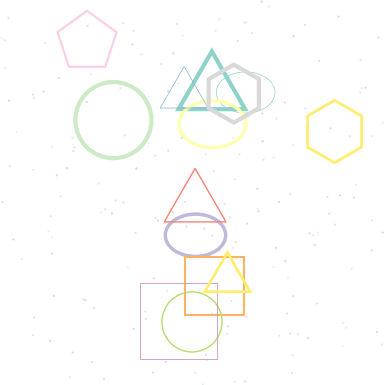[{"shape": "oval", "thickness": 0.5, "radius": 0.38, "center": [0.638, 0.76]}, {"shape": "triangle", "thickness": 3, "radius": 0.5, "center": [0.55, 0.766]}, {"shape": "oval", "thickness": 2.5, "radius": 0.43, "center": [0.552, 0.678]}, {"shape": "oval", "thickness": 2.5, "radius": 0.39, "center": [0.508, 0.389]}, {"shape": "triangle", "thickness": 1, "radius": 0.46, "center": [0.507, 0.47]}, {"shape": "triangle", "thickness": 0.5, "radius": 0.36, "center": [0.478, 0.755]}, {"shape": "square", "thickness": 1.5, "radius": 0.38, "center": [0.557, 0.257]}, {"shape": "circle", "thickness": 1, "radius": 0.39, "center": [0.499, 0.164]}, {"shape": "pentagon", "thickness": 1.5, "radius": 0.4, "center": [0.226, 0.892]}, {"shape": "hexagon", "thickness": 3, "radius": 0.38, "center": [0.607, 0.757]}, {"shape": "square", "thickness": 0.5, "radius": 0.5, "center": [0.463, 0.166]}, {"shape": "circle", "thickness": 3, "radius": 0.49, "center": [0.295, 0.688]}, {"shape": "triangle", "thickness": 2, "radius": 0.34, "center": [0.591, 0.276]}, {"shape": "hexagon", "thickness": 2, "radius": 0.41, "center": [0.869, 0.658]}]